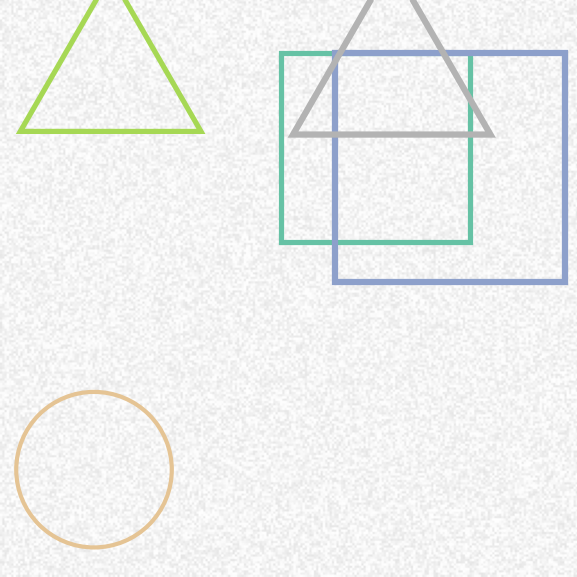[{"shape": "square", "thickness": 2.5, "radius": 0.82, "center": [0.651, 0.743]}, {"shape": "square", "thickness": 3, "radius": 0.99, "center": [0.779, 0.709]}, {"shape": "triangle", "thickness": 2.5, "radius": 0.9, "center": [0.192, 0.862]}, {"shape": "circle", "thickness": 2, "radius": 0.67, "center": [0.163, 0.186]}, {"shape": "triangle", "thickness": 3, "radius": 0.99, "center": [0.678, 0.865]}]